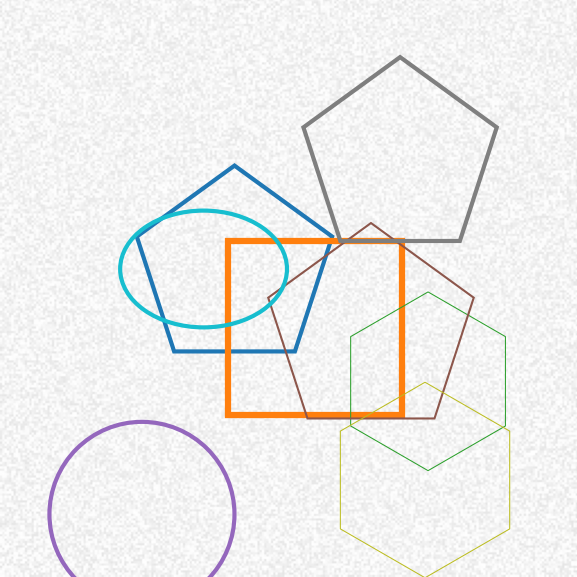[{"shape": "pentagon", "thickness": 2, "radius": 0.89, "center": [0.406, 0.534]}, {"shape": "square", "thickness": 3, "radius": 0.75, "center": [0.545, 0.431]}, {"shape": "hexagon", "thickness": 0.5, "radius": 0.77, "center": [0.741, 0.339]}, {"shape": "circle", "thickness": 2, "radius": 0.8, "center": [0.246, 0.108]}, {"shape": "pentagon", "thickness": 1, "radius": 0.94, "center": [0.642, 0.426]}, {"shape": "pentagon", "thickness": 2, "radius": 0.88, "center": [0.693, 0.724]}, {"shape": "hexagon", "thickness": 0.5, "radius": 0.85, "center": [0.736, 0.168]}, {"shape": "oval", "thickness": 2, "radius": 0.72, "center": [0.353, 0.533]}]